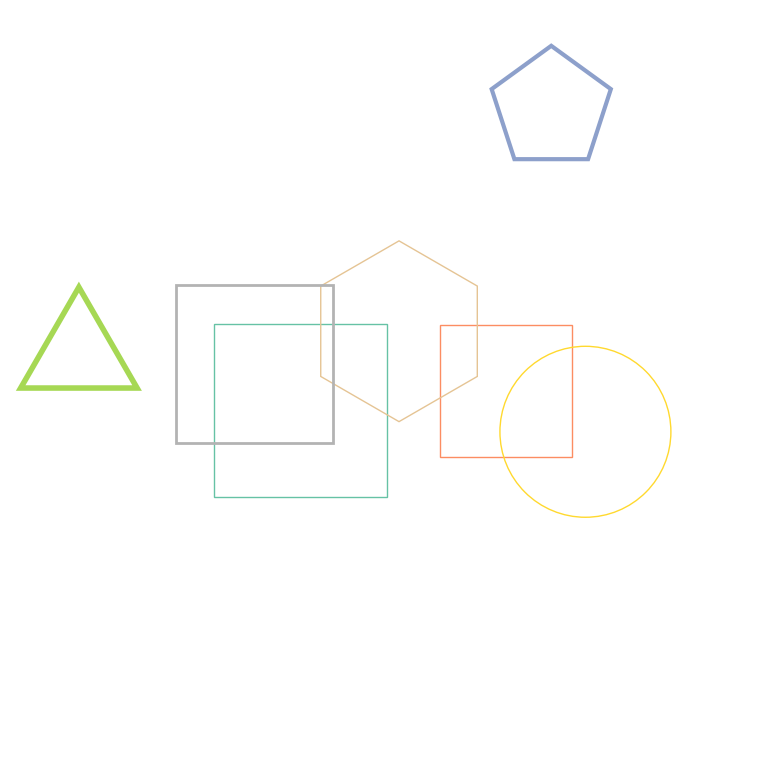[{"shape": "square", "thickness": 0.5, "radius": 0.56, "center": [0.391, 0.467]}, {"shape": "square", "thickness": 0.5, "radius": 0.43, "center": [0.657, 0.492]}, {"shape": "pentagon", "thickness": 1.5, "radius": 0.41, "center": [0.716, 0.859]}, {"shape": "triangle", "thickness": 2, "radius": 0.44, "center": [0.102, 0.54]}, {"shape": "circle", "thickness": 0.5, "radius": 0.56, "center": [0.76, 0.439]}, {"shape": "hexagon", "thickness": 0.5, "radius": 0.59, "center": [0.518, 0.57]}, {"shape": "square", "thickness": 1, "radius": 0.51, "center": [0.33, 0.527]}]